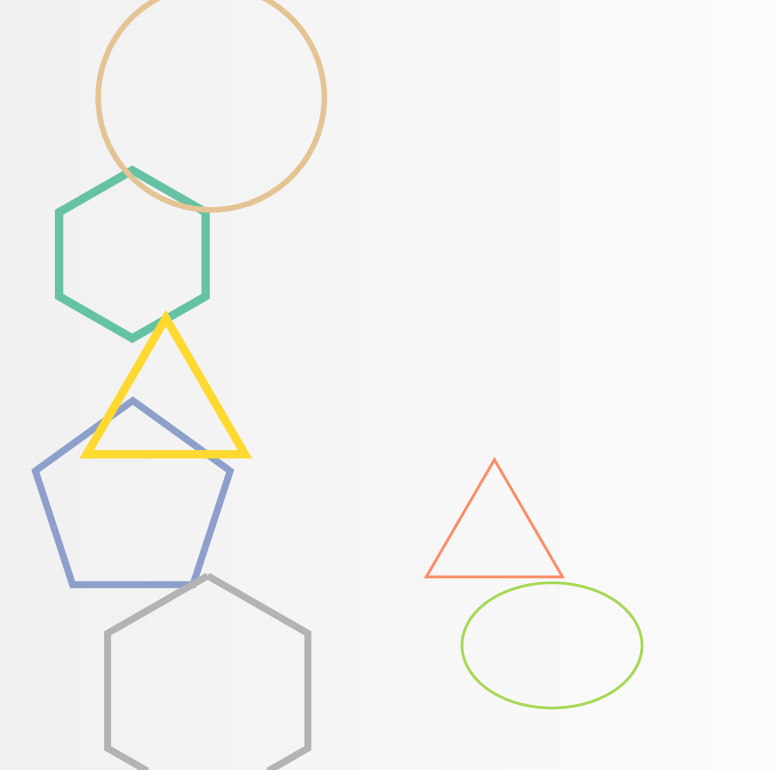[{"shape": "hexagon", "thickness": 3, "radius": 0.55, "center": [0.171, 0.67]}, {"shape": "triangle", "thickness": 1, "radius": 0.51, "center": [0.638, 0.302]}, {"shape": "pentagon", "thickness": 2.5, "radius": 0.66, "center": [0.171, 0.348]}, {"shape": "oval", "thickness": 1, "radius": 0.58, "center": [0.712, 0.162]}, {"shape": "triangle", "thickness": 3, "radius": 0.59, "center": [0.214, 0.469]}, {"shape": "circle", "thickness": 2, "radius": 0.73, "center": [0.273, 0.873]}, {"shape": "hexagon", "thickness": 2.5, "radius": 0.75, "center": [0.268, 0.103]}]